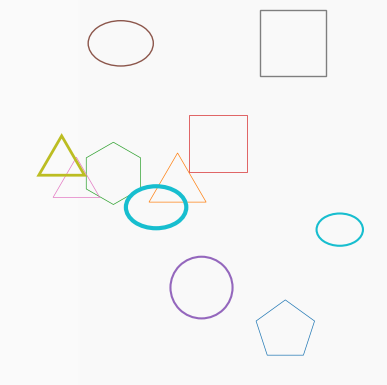[{"shape": "pentagon", "thickness": 0.5, "radius": 0.4, "center": [0.736, 0.142]}, {"shape": "triangle", "thickness": 0.5, "radius": 0.43, "center": [0.458, 0.518]}, {"shape": "hexagon", "thickness": 0.5, "radius": 0.4, "center": [0.293, 0.55]}, {"shape": "square", "thickness": 0.5, "radius": 0.37, "center": [0.563, 0.627]}, {"shape": "circle", "thickness": 1.5, "radius": 0.4, "center": [0.52, 0.253]}, {"shape": "oval", "thickness": 1, "radius": 0.42, "center": [0.312, 0.887]}, {"shape": "triangle", "thickness": 0.5, "radius": 0.35, "center": [0.197, 0.522]}, {"shape": "square", "thickness": 1, "radius": 0.43, "center": [0.756, 0.889]}, {"shape": "triangle", "thickness": 2, "radius": 0.34, "center": [0.159, 0.579]}, {"shape": "oval", "thickness": 1.5, "radius": 0.3, "center": [0.877, 0.404]}, {"shape": "oval", "thickness": 3, "radius": 0.39, "center": [0.403, 0.462]}]